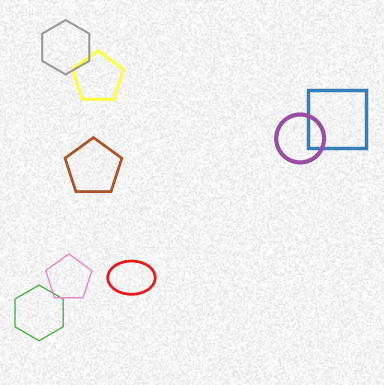[{"shape": "oval", "thickness": 2, "radius": 0.31, "center": [0.342, 0.279]}, {"shape": "square", "thickness": 2.5, "radius": 0.38, "center": [0.876, 0.691]}, {"shape": "hexagon", "thickness": 1, "radius": 0.36, "center": [0.102, 0.187]}, {"shape": "circle", "thickness": 3, "radius": 0.31, "center": [0.78, 0.64]}, {"shape": "pentagon", "thickness": 2, "radius": 0.35, "center": [0.255, 0.799]}, {"shape": "pentagon", "thickness": 2, "radius": 0.39, "center": [0.243, 0.565]}, {"shape": "pentagon", "thickness": 1, "radius": 0.31, "center": [0.179, 0.278]}, {"shape": "hexagon", "thickness": 1.5, "radius": 0.35, "center": [0.171, 0.877]}]